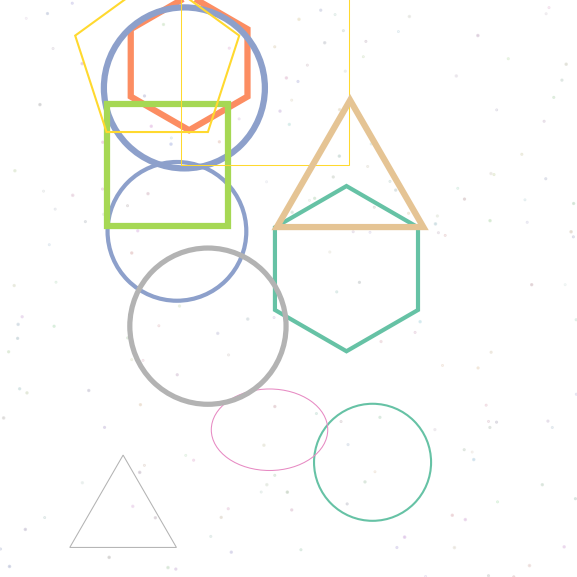[{"shape": "circle", "thickness": 1, "radius": 0.51, "center": [0.645, 0.199]}, {"shape": "hexagon", "thickness": 2, "radius": 0.72, "center": [0.6, 0.534]}, {"shape": "hexagon", "thickness": 3, "radius": 0.58, "center": [0.327, 0.89]}, {"shape": "circle", "thickness": 3, "radius": 0.7, "center": [0.319, 0.847]}, {"shape": "circle", "thickness": 2, "radius": 0.6, "center": [0.306, 0.599]}, {"shape": "oval", "thickness": 0.5, "radius": 0.5, "center": [0.467, 0.255]}, {"shape": "square", "thickness": 3, "radius": 0.53, "center": [0.29, 0.713]}, {"shape": "pentagon", "thickness": 1, "radius": 0.75, "center": [0.272, 0.891]}, {"shape": "square", "thickness": 0.5, "radius": 0.73, "center": [0.458, 0.859]}, {"shape": "triangle", "thickness": 3, "radius": 0.73, "center": [0.606, 0.679]}, {"shape": "triangle", "thickness": 0.5, "radius": 0.53, "center": [0.213, 0.105]}, {"shape": "circle", "thickness": 2.5, "radius": 0.68, "center": [0.36, 0.434]}]